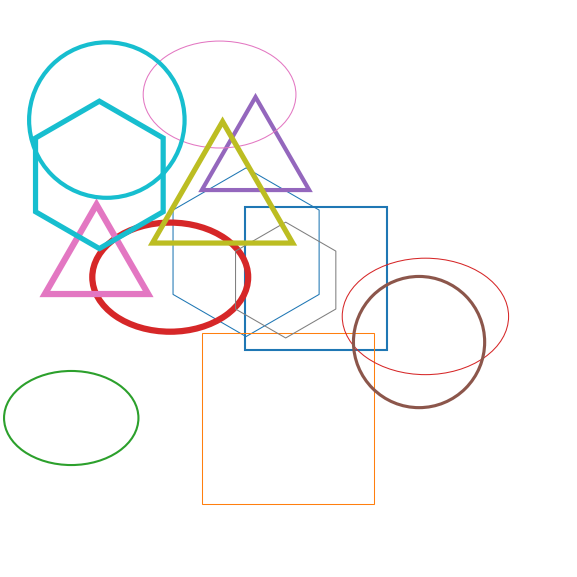[{"shape": "square", "thickness": 1, "radius": 0.62, "center": [0.547, 0.517]}, {"shape": "hexagon", "thickness": 0.5, "radius": 0.73, "center": [0.426, 0.562]}, {"shape": "square", "thickness": 0.5, "radius": 0.74, "center": [0.499, 0.275]}, {"shape": "oval", "thickness": 1, "radius": 0.58, "center": [0.123, 0.275]}, {"shape": "oval", "thickness": 3, "radius": 0.67, "center": [0.295, 0.519]}, {"shape": "oval", "thickness": 0.5, "radius": 0.72, "center": [0.737, 0.451]}, {"shape": "triangle", "thickness": 2, "radius": 0.54, "center": [0.442, 0.724]}, {"shape": "circle", "thickness": 1.5, "radius": 0.57, "center": [0.726, 0.407]}, {"shape": "triangle", "thickness": 3, "radius": 0.52, "center": [0.167, 0.542]}, {"shape": "oval", "thickness": 0.5, "radius": 0.66, "center": [0.38, 0.835]}, {"shape": "hexagon", "thickness": 0.5, "radius": 0.5, "center": [0.495, 0.514]}, {"shape": "triangle", "thickness": 2.5, "radius": 0.7, "center": [0.385, 0.648]}, {"shape": "hexagon", "thickness": 2.5, "radius": 0.64, "center": [0.172, 0.696]}, {"shape": "circle", "thickness": 2, "radius": 0.67, "center": [0.185, 0.791]}]